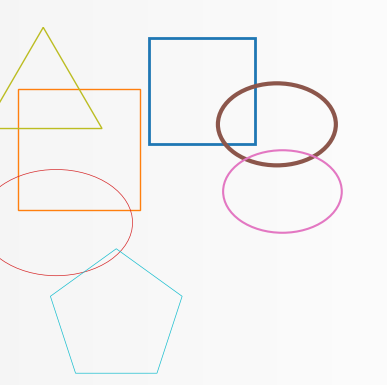[{"shape": "square", "thickness": 2, "radius": 0.69, "center": [0.521, 0.764]}, {"shape": "square", "thickness": 1, "radius": 0.79, "center": [0.203, 0.611]}, {"shape": "oval", "thickness": 0.5, "radius": 0.99, "center": [0.145, 0.422]}, {"shape": "oval", "thickness": 3, "radius": 0.76, "center": [0.715, 0.677]}, {"shape": "oval", "thickness": 1.5, "radius": 0.77, "center": [0.729, 0.503]}, {"shape": "triangle", "thickness": 1, "radius": 0.88, "center": [0.112, 0.754]}, {"shape": "pentagon", "thickness": 0.5, "radius": 0.89, "center": [0.3, 0.175]}]